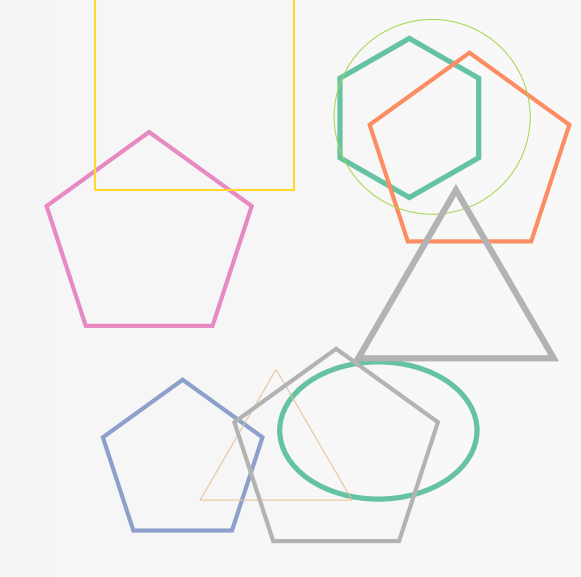[{"shape": "hexagon", "thickness": 2.5, "radius": 0.69, "center": [0.704, 0.795]}, {"shape": "oval", "thickness": 2.5, "radius": 0.85, "center": [0.651, 0.254]}, {"shape": "pentagon", "thickness": 2, "radius": 0.9, "center": [0.808, 0.727]}, {"shape": "pentagon", "thickness": 2, "radius": 0.72, "center": [0.314, 0.197]}, {"shape": "pentagon", "thickness": 2, "radius": 0.93, "center": [0.257, 0.585]}, {"shape": "circle", "thickness": 0.5, "radius": 0.84, "center": [0.744, 0.797]}, {"shape": "square", "thickness": 1, "radius": 0.86, "center": [0.335, 0.842]}, {"shape": "triangle", "thickness": 0.5, "radius": 0.75, "center": [0.475, 0.209]}, {"shape": "pentagon", "thickness": 2, "radius": 0.92, "center": [0.578, 0.211]}, {"shape": "triangle", "thickness": 3, "radius": 0.97, "center": [0.784, 0.476]}]